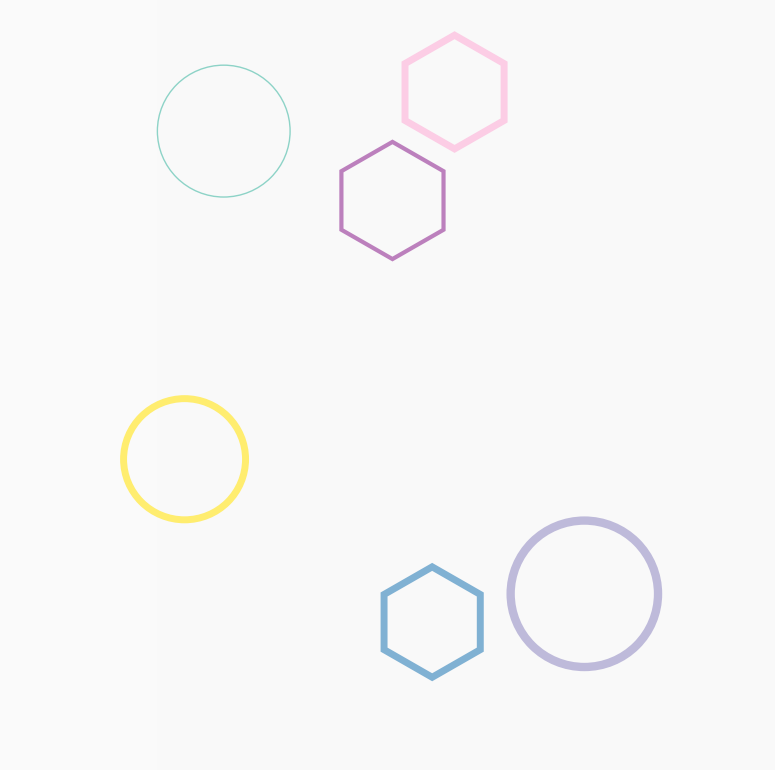[{"shape": "circle", "thickness": 0.5, "radius": 0.43, "center": [0.289, 0.83]}, {"shape": "circle", "thickness": 3, "radius": 0.48, "center": [0.754, 0.229]}, {"shape": "hexagon", "thickness": 2.5, "radius": 0.36, "center": [0.558, 0.192]}, {"shape": "hexagon", "thickness": 2.5, "radius": 0.37, "center": [0.587, 0.88]}, {"shape": "hexagon", "thickness": 1.5, "radius": 0.38, "center": [0.506, 0.74]}, {"shape": "circle", "thickness": 2.5, "radius": 0.39, "center": [0.238, 0.404]}]